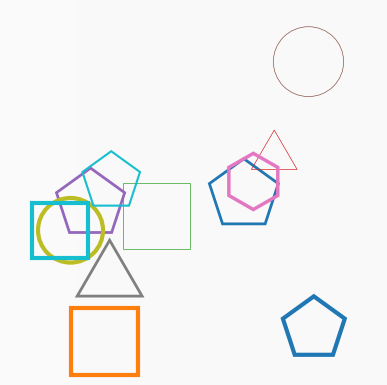[{"shape": "pentagon", "thickness": 3, "radius": 0.42, "center": [0.81, 0.146]}, {"shape": "pentagon", "thickness": 2, "radius": 0.47, "center": [0.629, 0.494]}, {"shape": "square", "thickness": 3, "radius": 0.43, "center": [0.27, 0.113]}, {"shape": "square", "thickness": 0.5, "radius": 0.43, "center": [0.403, 0.438]}, {"shape": "triangle", "thickness": 0.5, "radius": 0.34, "center": [0.708, 0.594]}, {"shape": "pentagon", "thickness": 2, "radius": 0.46, "center": [0.234, 0.471]}, {"shape": "circle", "thickness": 0.5, "radius": 0.45, "center": [0.796, 0.84]}, {"shape": "hexagon", "thickness": 2.5, "radius": 0.36, "center": [0.654, 0.529]}, {"shape": "triangle", "thickness": 2, "radius": 0.48, "center": [0.283, 0.279]}, {"shape": "circle", "thickness": 3, "radius": 0.42, "center": [0.182, 0.402]}, {"shape": "square", "thickness": 3, "radius": 0.36, "center": [0.154, 0.402]}, {"shape": "pentagon", "thickness": 1.5, "radius": 0.39, "center": [0.287, 0.529]}]